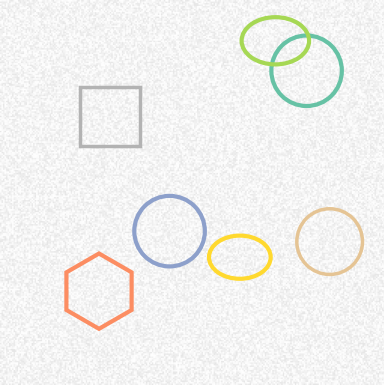[{"shape": "circle", "thickness": 3, "radius": 0.46, "center": [0.796, 0.816]}, {"shape": "hexagon", "thickness": 3, "radius": 0.49, "center": [0.257, 0.244]}, {"shape": "circle", "thickness": 3, "radius": 0.46, "center": [0.44, 0.4]}, {"shape": "oval", "thickness": 3, "radius": 0.44, "center": [0.715, 0.894]}, {"shape": "oval", "thickness": 3, "radius": 0.4, "center": [0.623, 0.332]}, {"shape": "circle", "thickness": 2.5, "radius": 0.43, "center": [0.856, 0.372]}, {"shape": "square", "thickness": 2.5, "radius": 0.39, "center": [0.286, 0.698]}]